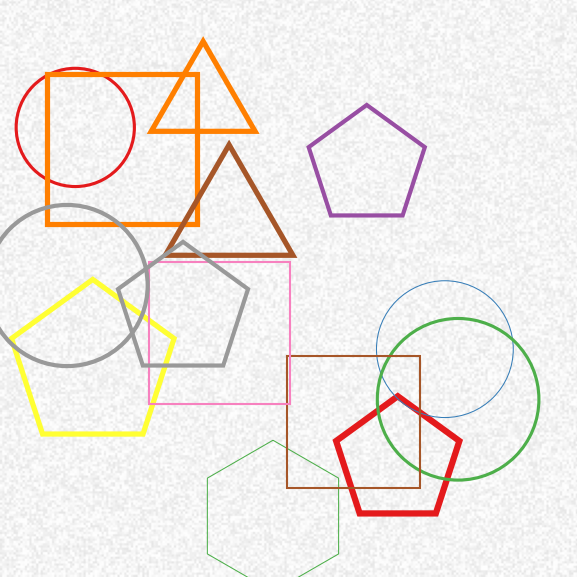[{"shape": "circle", "thickness": 1.5, "radius": 0.51, "center": [0.13, 0.778]}, {"shape": "pentagon", "thickness": 3, "radius": 0.56, "center": [0.689, 0.201]}, {"shape": "circle", "thickness": 0.5, "radius": 0.59, "center": [0.77, 0.395]}, {"shape": "hexagon", "thickness": 0.5, "radius": 0.66, "center": [0.473, 0.106]}, {"shape": "circle", "thickness": 1.5, "radius": 0.7, "center": [0.793, 0.308]}, {"shape": "pentagon", "thickness": 2, "radius": 0.53, "center": [0.635, 0.712]}, {"shape": "triangle", "thickness": 2.5, "radius": 0.52, "center": [0.352, 0.824]}, {"shape": "square", "thickness": 2.5, "radius": 0.65, "center": [0.211, 0.741]}, {"shape": "pentagon", "thickness": 2.5, "radius": 0.74, "center": [0.161, 0.367]}, {"shape": "square", "thickness": 1, "radius": 0.57, "center": [0.612, 0.269]}, {"shape": "triangle", "thickness": 2.5, "radius": 0.64, "center": [0.397, 0.621]}, {"shape": "square", "thickness": 1, "radius": 0.61, "center": [0.38, 0.423]}, {"shape": "circle", "thickness": 2, "radius": 0.7, "center": [0.116, 0.505]}, {"shape": "pentagon", "thickness": 2, "radius": 0.59, "center": [0.317, 0.462]}]